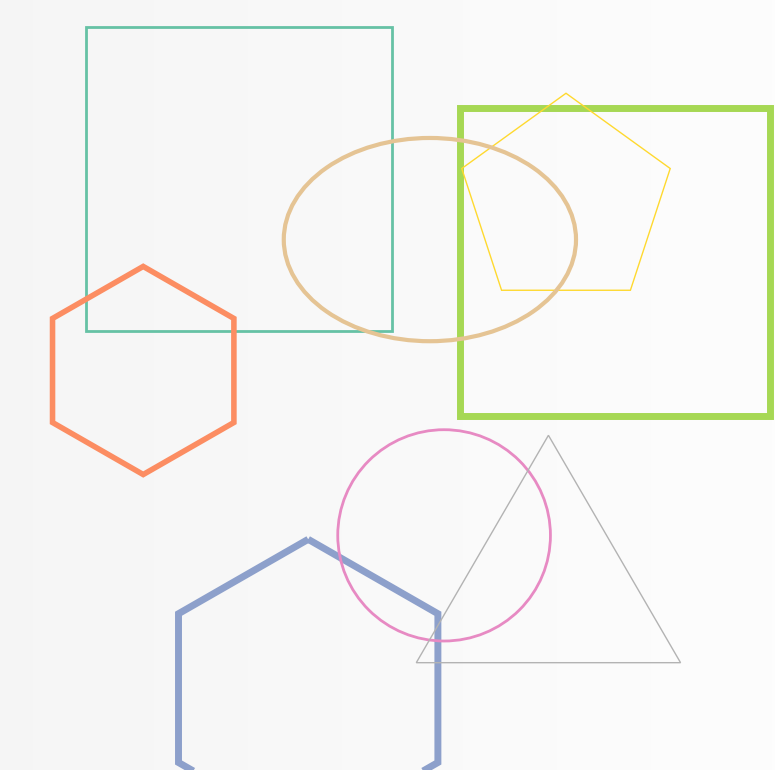[{"shape": "square", "thickness": 1, "radius": 0.99, "center": [0.309, 0.767]}, {"shape": "hexagon", "thickness": 2, "radius": 0.68, "center": [0.185, 0.519]}, {"shape": "hexagon", "thickness": 2.5, "radius": 0.97, "center": [0.398, 0.106]}, {"shape": "circle", "thickness": 1, "radius": 0.69, "center": [0.573, 0.305]}, {"shape": "square", "thickness": 2.5, "radius": 1.0, "center": [0.794, 0.659]}, {"shape": "pentagon", "thickness": 0.5, "radius": 0.71, "center": [0.73, 0.737]}, {"shape": "oval", "thickness": 1.5, "radius": 0.94, "center": [0.555, 0.689]}, {"shape": "triangle", "thickness": 0.5, "radius": 0.98, "center": [0.708, 0.238]}]